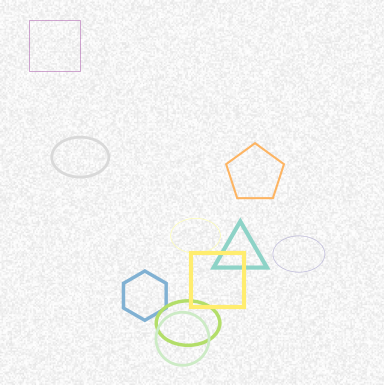[{"shape": "triangle", "thickness": 3, "radius": 0.4, "center": [0.624, 0.345]}, {"shape": "oval", "thickness": 0.5, "radius": 0.32, "center": [0.508, 0.388]}, {"shape": "oval", "thickness": 0.5, "radius": 0.34, "center": [0.776, 0.34]}, {"shape": "hexagon", "thickness": 2.5, "radius": 0.32, "center": [0.376, 0.232]}, {"shape": "pentagon", "thickness": 1.5, "radius": 0.39, "center": [0.662, 0.549]}, {"shape": "oval", "thickness": 2.5, "radius": 0.41, "center": [0.488, 0.161]}, {"shape": "oval", "thickness": 2, "radius": 0.37, "center": [0.208, 0.592]}, {"shape": "square", "thickness": 0.5, "radius": 0.33, "center": [0.142, 0.881]}, {"shape": "circle", "thickness": 2, "radius": 0.34, "center": [0.474, 0.12]}, {"shape": "square", "thickness": 3, "radius": 0.35, "center": [0.565, 0.273]}]